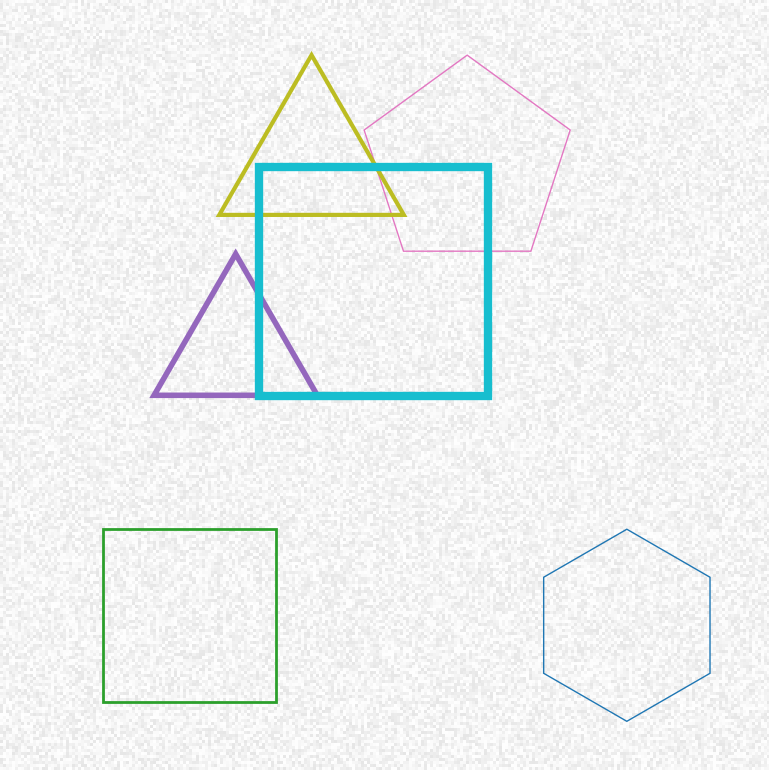[{"shape": "hexagon", "thickness": 0.5, "radius": 0.62, "center": [0.814, 0.188]}, {"shape": "square", "thickness": 1, "radius": 0.56, "center": [0.247, 0.2]}, {"shape": "triangle", "thickness": 2, "radius": 0.61, "center": [0.306, 0.548]}, {"shape": "pentagon", "thickness": 0.5, "radius": 0.7, "center": [0.607, 0.788]}, {"shape": "triangle", "thickness": 1.5, "radius": 0.69, "center": [0.405, 0.79]}, {"shape": "square", "thickness": 3, "radius": 0.74, "center": [0.485, 0.635]}]